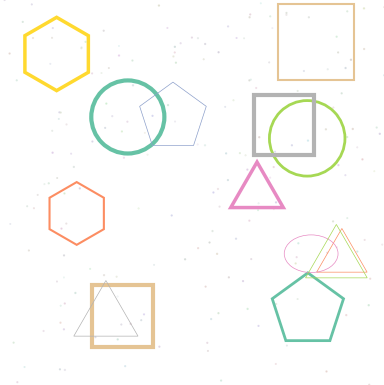[{"shape": "circle", "thickness": 3, "radius": 0.47, "center": [0.332, 0.696]}, {"shape": "pentagon", "thickness": 2, "radius": 0.49, "center": [0.8, 0.194]}, {"shape": "triangle", "thickness": 0.5, "radius": 0.38, "center": [0.888, 0.331]}, {"shape": "hexagon", "thickness": 1.5, "radius": 0.41, "center": [0.199, 0.446]}, {"shape": "pentagon", "thickness": 0.5, "radius": 0.45, "center": [0.449, 0.696]}, {"shape": "oval", "thickness": 0.5, "radius": 0.35, "center": [0.808, 0.341]}, {"shape": "triangle", "thickness": 2.5, "radius": 0.39, "center": [0.668, 0.5]}, {"shape": "triangle", "thickness": 0.5, "radius": 0.46, "center": [0.874, 0.325]}, {"shape": "circle", "thickness": 2, "radius": 0.49, "center": [0.798, 0.641]}, {"shape": "hexagon", "thickness": 2.5, "radius": 0.48, "center": [0.147, 0.86]}, {"shape": "square", "thickness": 3, "radius": 0.4, "center": [0.318, 0.179]}, {"shape": "square", "thickness": 1.5, "radius": 0.5, "center": [0.82, 0.892]}, {"shape": "square", "thickness": 3, "radius": 0.39, "center": [0.738, 0.676]}, {"shape": "triangle", "thickness": 0.5, "radius": 0.48, "center": [0.275, 0.175]}]